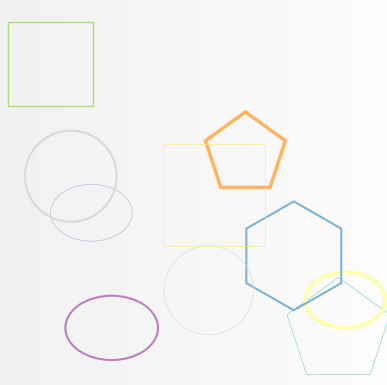[{"shape": "pentagon", "thickness": 0.5, "radius": 0.7, "center": [0.873, 0.14]}, {"shape": "oval", "thickness": 3, "radius": 0.52, "center": [0.891, 0.22]}, {"shape": "oval", "thickness": 0.5, "radius": 0.53, "center": [0.236, 0.447]}, {"shape": "hexagon", "thickness": 1.5, "radius": 0.71, "center": [0.758, 0.335]}, {"shape": "pentagon", "thickness": 2.5, "radius": 0.54, "center": [0.633, 0.601]}, {"shape": "square", "thickness": 1, "radius": 0.55, "center": [0.13, 0.834]}, {"shape": "circle", "thickness": 1.5, "radius": 0.59, "center": [0.183, 0.542]}, {"shape": "oval", "thickness": 1.5, "radius": 0.6, "center": [0.288, 0.148]}, {"shape": "circle", "thickness": 0.5, "radius": 0.58, "center": [0.539, 0.246]}, {"shape": "square", "thickness": 0.5, "radius": 0.66, "center": [0.553, 0.493]}]